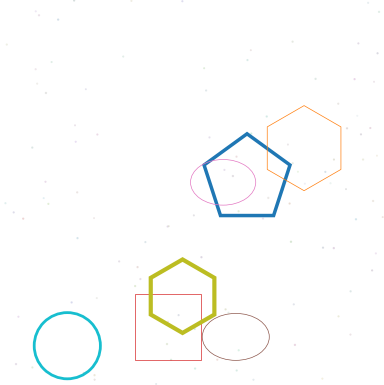[{"shape": "pentagon", "thickness": 2.5, "radius": 0.59, "center": [0.642, 0.535]}, {"shape": "hexagon", "thickness": 0.5, "radius": 0.55, "center": [0.79, 0.615]}, {"shape": "square", "thickness": 0.5, "radius": 0.43, "center": [0.435, 0.151]}, {"shape": "oval", "thickness": 0.5, "radius": 0.44, "center": [0.612, 0.125]}, {"shape": "oval", "thickness": 0.5, "radius": 0.42, "center": [0.58, 0.526]}, {"shape": "hexagon", "thickness": 3, "radius": 0.48, "center": [0.474, 0.231]}, {"shape": "circle", "thickness": 2, "radius": 0.43, "center": [0.175, 0.102]}]